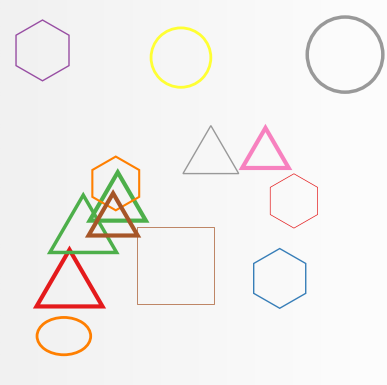[{"shape": "hexagon", "thickness": 0.5, "radius": 0.35, "center": [0.759, 0.478]}, {"shape": "triangle", "thickness": 3, "radius": 0.49, "center": [0.179, 0.253]}, {"shape": "hexagon", "thickness": 1, "radius": 0.39, "center": [0.722, 0.277]}, {"shape": "triangle", "thickness": 3, "radius": 0.42, "center": [0.304, 0.469]}, {"shape": "triangle", "thickness": 2.5, "radius": 0.5, "center": [0.215, 0.394]}, {"shape": "hexagon", "thickness": 1, "radius": 0.39, "center": [0.11, 0.869]}, {"shape": "hexagon", "thickness": 1.5, "radius": 0.35, "center": [0.299, 0.524]}, {"shape": "oval", "thickness": 2, "radius": 0.35, "center": [0.165, 0.127]}, {"shape": "circle", "thickness": 2, "radius": 0.39, "center": [0.467, 0.85]}, {"shape": "square", "thickness": 0.5, "radius": 0.5, "center": [0.452, 0.311]}, {"shape": "triangle", "thickness": 3, "radius": 0.37, "center": [0.292, 0.425]}, {"shape": "triangle", "thickness": 3, "radius": 0.35, "center": [0.685, 0.598]}, {"shape": "triangle", "thickness": 1, "radius": 0.42, "center": [0.544, 0.591]}, {"shape": "circle", "thickness": 2.5, "radius": 0.49, "center": [0.89, 0.858]}]